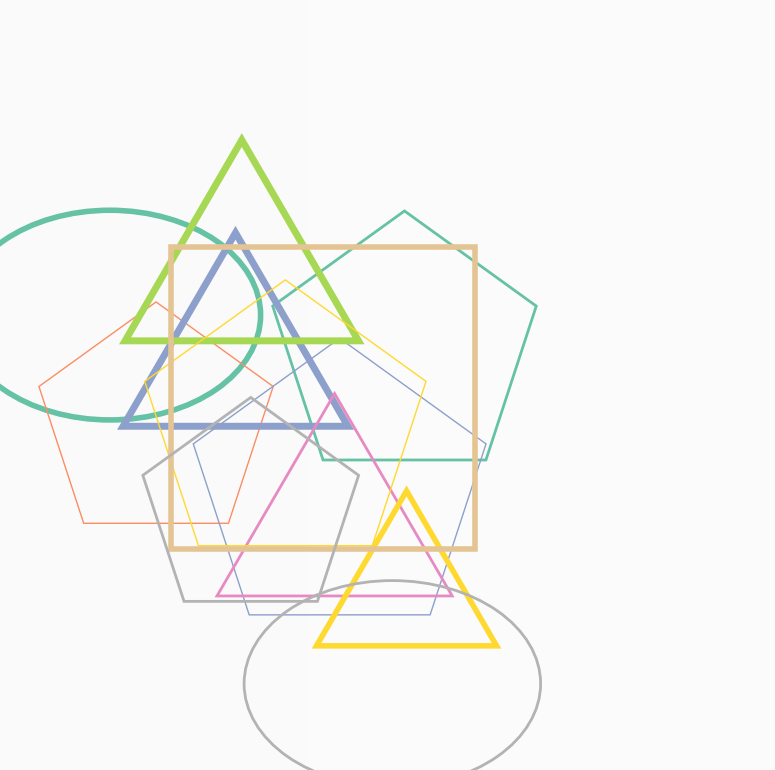[{"shape": "pentagon", "thickness": 1, "radius": 0.89, "center": [0.522, 0.547]}, {"shape": "oval", "thickness": 2, "radius": 0.97, "center": [0.142, 0.591]}, {"shape": "pentagon", "thickness": 0.5, "radius": 0.79, "center": [0.201, 0.449]}, {"shape": "triangle", "thickness": 2.5, "radius": 0.84, "center": [0.304, 0.53]}, {"shape": "pentagon", "thickness": 0.5, "radius": 0.99, "center": [0.438, 0.362]}, {"shape": "triangle", "thickness": 1, "radius": 0.88, "center": [0.432, 0.314]}, {"shape": "triangle", "thickness": 2.5, "radius": 0.87, "center": [0.312, 0.644]}, {"shape": "triangle", "thickness": 2, "radius": 0.67, "center": [0.525, 0.228]}, {"shape": "pentagon", "thickness": 0.5, "radius": 0.95, "center": [0.368, 0.446]}, {"shape": "square", "thickness": 2, "radius": 0.98, "center": [0.417, 0.483]}, {"shape": "pentagon", "thickness": 1, "radius": 0.73, "center": [0.324, 0.337]}, {"shape": "oval", "thickness": 1, "radius": 0.96, "center": [0.506, 0.112]}]